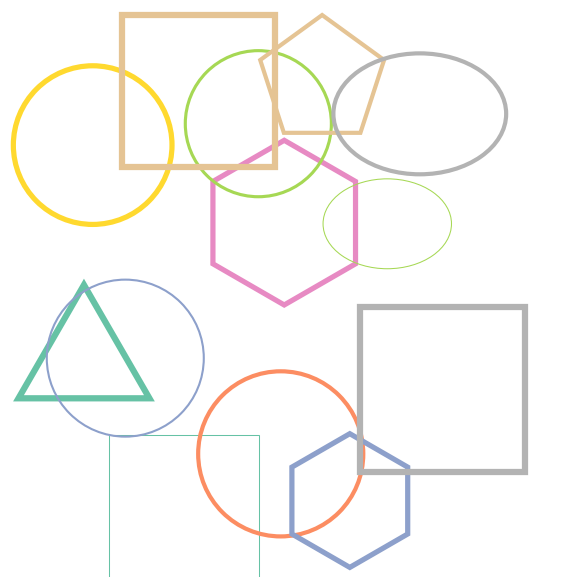[{"shape": "triangle", "thickness": 3, "radius": 0.65, "center": [0.145, 0.375]}, {"shape": "square", "thickness": 0.5, "radius": 0.65, "center": [0.319, 0.116]}, {"shape": "circle", "thickness": 2, "radius": 0.71, "center": [0.486, 0.213]}, {"shape": "hexagon", "thickness": 2.5, "radius": 0.58, "center": [0.606, 0.132]}, {"shape": "circle", "thickness": 1, "radius": 0.68, "center": [0.217, 0.379]}, {"shape": "hexagon", "thickness": 2.5, "radius": 0.71, "center": [0.492, 0.614]}, {"shape": "circle", "thickness": 1.5, "radius": 0.63, "center": [0.447, 0.785]}, {"shape": "oval", "thickness": 0.5, "radius": 0.56, "center": [0.671, 0.612]}, {"shape": "circle", "thickness": 2.5, "radius": 0.69, "center": [0.16, 0.748]}, {"shape": "pentagon", "thickness": 2, "radius": 0.56, "center": [0.558, 0.86]}, {"shape": "square", "thickness": 3, "radius": 0.66, "center": [0.343, 0.841]}, {"shape": "oval", "thickness": 2, "radius": 0.75, "center": [0.727, 0.802]}, {"shape": "square", "thickness": 3, "radius": 0.71, "center": [0.766, 0.324]}]